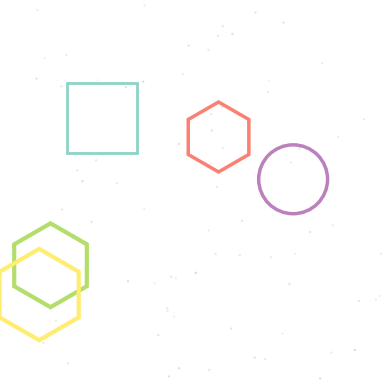[{"shape": "square", "thickness": 2, "radius": 0.46, "center": [0.265, 0.693]}, {"shape": "hexagon", "thickness": 2.5, "radius": 0.45, "center": [0.568, 0.644]}, {"shape": "hexagon", "thickness": 3, "radius": 0.54, "center": [0.131, 0.311]}, {"shape": "circle", "thickness": 2.5, "radius": 0.45, "center": [0.761, 0.534]}, {"shape": "hexagon", "thickness": 3, "radius": 0.59, "center": [0.102, 0.235]}]